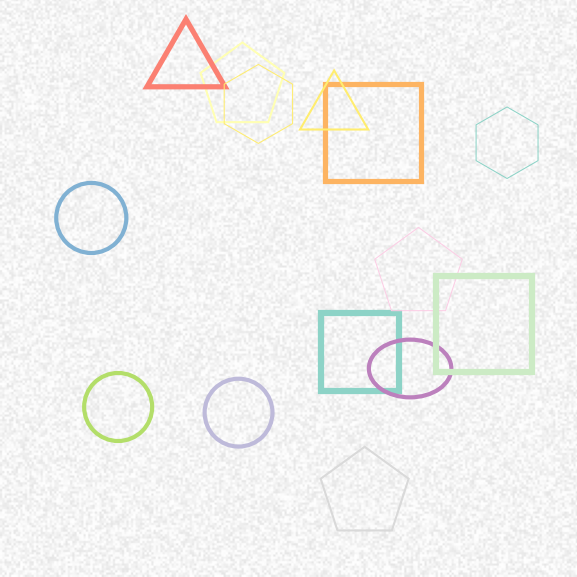[{"shape": "square", "thickness": 3, "radius": 0.34, "center": [0.624, 0.389]}, {"shape": "hexagon", "thickness": 0.5, "radius": 0.31, "center": [0.878, 0.752]}, {"shape": "pentagon", "thickness": 1, "radius": 0.38, "center": [0.42, 0.849]}, {"shape": "circle", "thickness": 2, "radius": 0.29, "center": [0.413, 0.285]}, {"shape": "triangle", "thickness": 2.5, "radius": 0.39, "center": [0.322, 0.888]}, {"shape": "circle", "thickness": 2, "radius": 0.3, "center": [0.158, 0.622]}, {"shape": "square", "thickness": 2.5, "radius": 0.42, "center": [0.646, 0.77]}, {"shape": "circle", "thickness": 2, "radius": 0.29, "center": [0.205, 0.294]}, {"shape": "pentagon", "thickness": 0.5, "radius": 0.4, "center": [0.725, 0.526]}, {"shape": "pentagon", "thickness": 1, "radius": 0.4, "center": [0.631, 0.145]}, {"shape": "oval", "thickness": 2, "radius": 0.36, "center": [0.71, 0.361]}, {"shape": "square", "thickness": 3, "radius": 0.42, "center": [0.837, 0.439]}, {"shape": "hexagon", "thickness": 0.5, "radius": 0.34, "center": [0.447, 0.819]}, {"shape": "triangle", "thickness": 1, "radius": 0.34, "center": [0.579, 0.809]}]